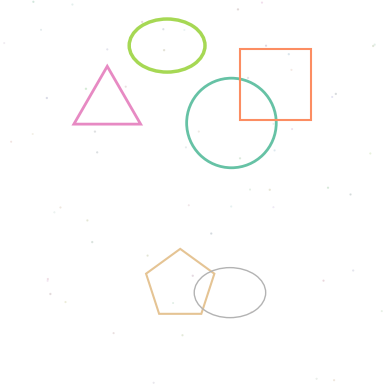[{"shape": "circle", "thickness": 2, "radius": 0.58, "center": [0.601, 0.681]}, {"shape": "square", "thickness": 1.5, "radius": 0.46, "center": [0.715, 0.78]}, {"shape": "triangle", "thickness": 2, "radius": 0.5, "center": [0.279, 0.728]}, {"shape": "oval", "thickness": 2.5, "radius": 0.49, "center": [0.434, 0.882]}, {"shape": "pentagon", "thickness": 1.5, "radius": 0.47, "center": [0.468, 0.26]}, {"shape": "oval", "thickness": 1, "radius": 0.46, "center": [0.597, 0.24]}]